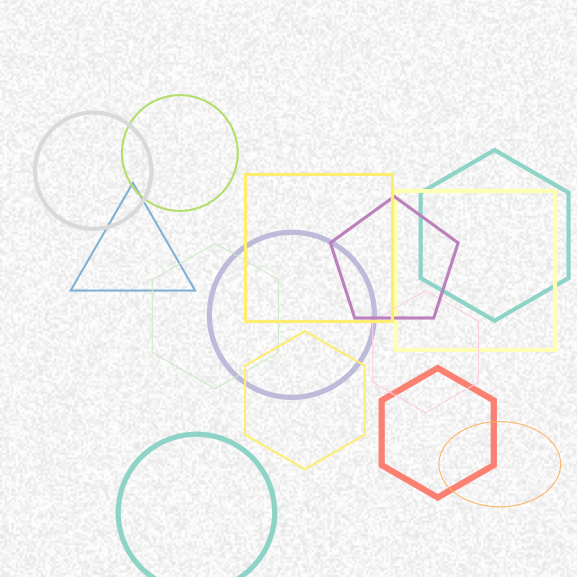[{"shape": "circle", "thickness": 2.5, "radius": 0.68, "center": [0.34, 0.112]}, {"shape": "hexagon", "thickness": 2, "radius": 0.74, "center": [0.856, 0.592]}, {"shape": "square", "thickness": 2, "radius": 0.69, "center": [0.823, 0.531]}, {"shape": "circle", "thickness": 2.5, "radius": 0.71, "center": [0.505, 0.454]}, {"shape": "hexagon", "thickness": 3, "radius": 0.56, "center": [0.758, 0.25]}, {"shape": "triangle", "thickness": 1, "radius": 0.62, "center": [0.23, 0.558]}, {"shape": "oval", "thickness": 0.5, "radius": 0.53, "center": [0.865, 0.195]}, {"shape": "circle", "thickness": 1, "radius": 0.5, "center": [0.311, 0.734]}, {"shape": "hexagon", "thickness": 0.5, "radius": 0.53, "center": [0.737, 0.39]}, {"shape": "circle", "thickness": 2, "radius": 0.5, "center": [0.161, 0.704]}, {"shape": "pentagon", "thickness": 1.5, "radius": 0.58, "center": [0.683, 0.543]}, {"shape": "hexagon", "thickness": 0.5, "radius": 0.63, "center": [0.373, 0.452]}, {"shape": "square", "thickness": 1.5, "radius": 0.64, "center": [0.551, 0.57]}, {"shape": "hexagon", "thickness": 1, "radius": 0.6, "center": [0.528, 0.306]}]